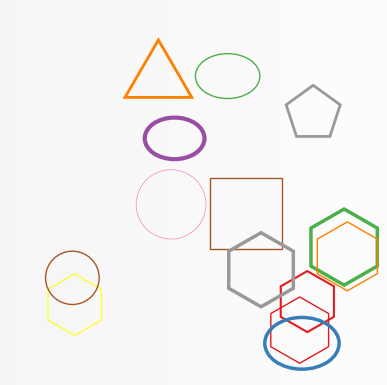[{"shape": "hexagon", "thickness": 1, "radius": 0.43, "center": [0.773, 0.143]}, {"shape": "hexagon", "thickness": 1.5, "radius": 0.4, "center": [0.793, 0.217]}, {"shape": "oval", "thickness": 2.5, "radius": 0.48, "center": [0.779, 0.108]}, {"shape": "oval", "thickness": 1, "radius": 0.42, "center": [0.587, 0.802]}, {"shape": "hexagon", "thickness": 2.5, "radius": 0.49, "center": [0.888, 0.358]}, {"shape": "oval", "thickness": 3, "radius": 0.39, "center": [0.451, 0.641]}, {"shape": "hexagon", "thickness": 1, "radius": 0.45, "center": [0.896, 0.334]}, {"shape": "triangle", "thickness": 2, "radius": 0.5, "center": [0.409, 0.797]}, {"shape": "hexagon", "thickness": 1, "radius": 0.4, "center": [0.193, 0.209]}, {"shape": "square", "thickness": 1, "radius": 0.46, "center": [0.636, 0.446]}, {"shape": "circle", "thickness": 1, "radius": 0.35, "center": [0.187, 0.278]}, {"shape": "circle", "thickness": 0.5, "radius": 0.45, "center": [0.441, 0.469]}, {"shape": "hexagon", "thickness": 2.5, "radius": 0.48, "center": [0.674, 0.299]}, {"shape": "pentagon", "thickness": 2, "radius": 0.37, "center": [0.808, 0.705]}]